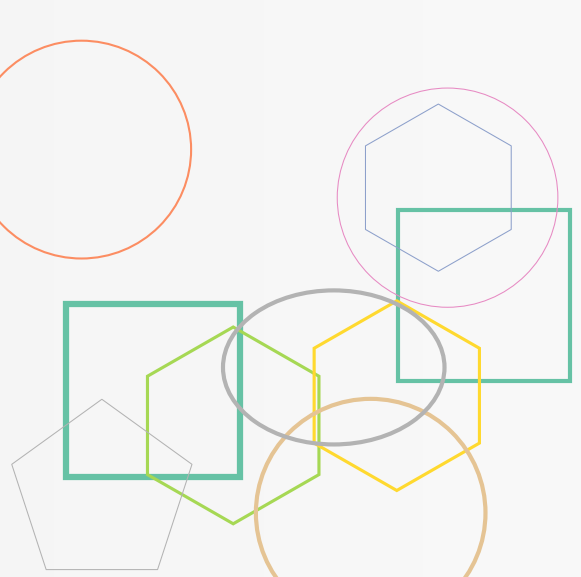[{"shape": "square", "thickness": 3, "radius": 0.75, "center": [0.263, 0.323]}, {"shape": "square", "thickness": 2, "radius": 0.74, "center": [0.833, 0.487]}, {"shape": "circle", "thickness": 1, "radius": 0.94, "center": [0.14, 0.74]}, {"shape": "hexagon", "thickness": 0.5, "radius": 0.72, "center": [0.754, 0.674]}, {"shape": "circle", "thickness": 0.5, "radius": 0.95, "center": [0.77, 0.657]}, {"shape": "hexagon", "thickness": 1.5, "radius": 0.85, "center": [0.401, 0.262]}, {"shape": "hexagon", "thickness": 1.5, "radius": 0.82, "center": [0.683, 0.314]}, {"shape": "circle", "thickness": 2, "radius": 0.99, "center": [0.638, 0.111]}, {"shape": "pentagon", "thickness": 0.5, "radius": 0.82, "center": [0.175, 0.145]}, {"shape": "oval", "thickness": 2, "radius": 0.95, "center": [0.574, 0.363]}]